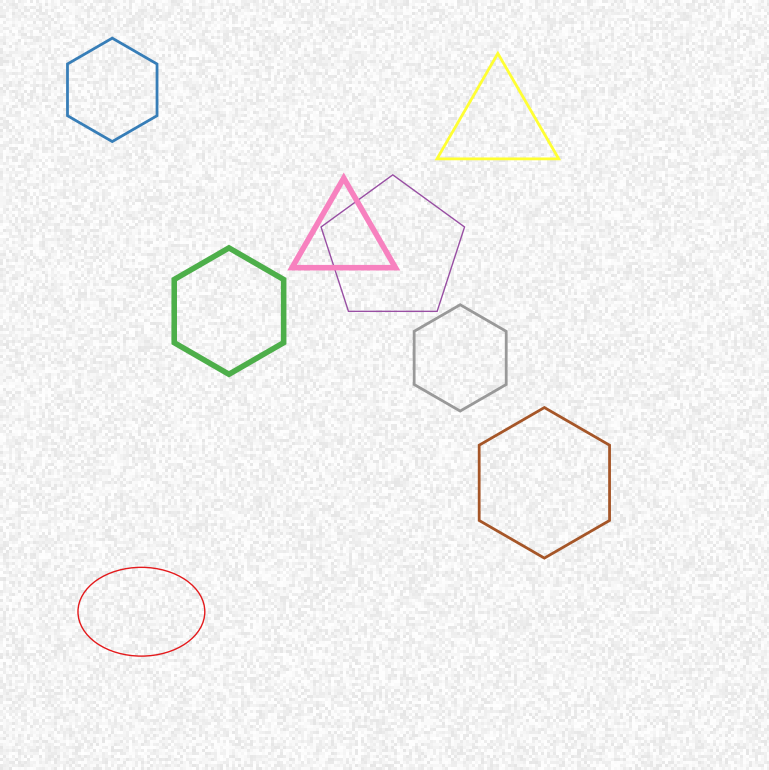[{"shape": "oval", "thickness": 0.5, "radius": 0.41, "center": [0.184, 0.206]}, {"shape": "hexagon", "thickness": 1, "radius": 0.34, "center": [0.146, 0.883]}, {"shape": "hexagon", "thickness": 2, "radius": 0.41, "center": [0.297, 0.596]}, {"shape": "pentagon", "thickness": 0.5, "radius": 0.49, "center": [0.51, 0.675]}, {"shape": "triangle", "thickness": 1, "radius": 0.46, "center": [0.647, 0.839]}, {"shape": "hexagon", "thickness": 1, "radius": 0.49, "center": [0.707, 0.373]}, {"shape": "triangle", "thickness": 2, "radius": 0.39, "center": [0.446, 0.691]}, {"shape": "hexagon", "thickness": 1, "radius": 0.35, "center": [0.598, 0.535]}]